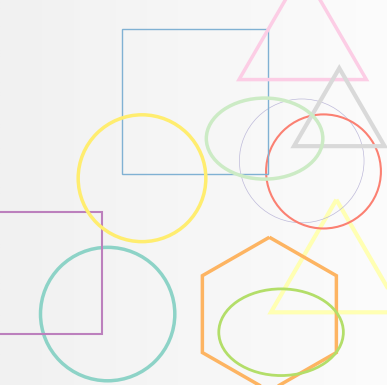[{"shape": "circle", "thickness": 2.5, "radius": 0.87, "center": [0.278, 0.184]}, {"shape": "triangle", "thickness": 3, "radius": 0.97, "center": [0.868, 0.286]}, {"shape": "circle", "thickness": 0.5, "radius": 0.8, "center": [0.779, 0.582]}, {"shape": "circle", "thickness": 1.5, "radius": 0.74, "center": [0.835, 0.555]}, {"shape": "square", "thickness": 1, "radius": 0.94, "center": [0.503, 0.736]}, {"shape": "hexagon", "thickness": 2.5, "radius": 1.0, "center": [0.695, 0.184]}, {"shape": "oval", "thickness": 2, "radius": 0.8, "center": [0.725, 0.137]}, {"shape": "triangle", "thickness": 2.5, "radius": 0.95, "center": [0.781, 0.888]}, {"shape": "triangle", "thickness": 3, "radius": 0.67, "center": [0.876, 0.688]}, {"shape": "square", "thickness": 1.5, "radius": 0.79, "center": [0.104, 0.292]}, {"shape": "oval", "thickness": 2.5, "radius": 0.75, "center": [0.683, 0.64]}, {"shape": "circle", "thickness": 2.5, "radius": 0.82, "center": [0.366, 0.537]}]